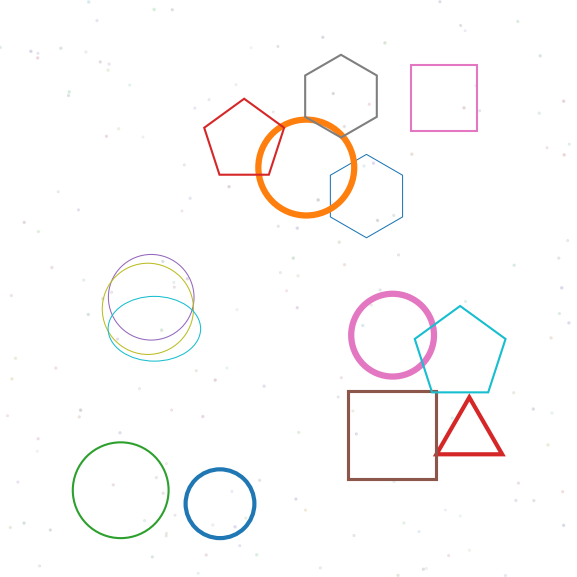[{"shape": "hexagon", "thickness": 0.5, "radius": 0.36, "center": [0.635, 0.66]}, {"shape": "circle", "thickness": 2, "radius": 0.3, "center": [0.381, 0.127]}, {"shape": "circle", "thickness": 3, "radius": 0.41, "center": [0.53, 0.709]}, {"shape": "circle", "thickness": 1, "radius": 0.41, "center": [0.209, 0.15]}, {"shape": "pentagon", "thickness": 1, "radius": 0.36, "center": [0.423, 0.755]}, {"shape": "triangle", "thickness": 2, "radius": 0.33, "center": [0.813, 0.245]}, {"shape": "circle", "thickness": 0.5, "radius": 0.37, "center": [0.262, 0.484]}, {"shape": "square", "thickness": 1.5, "radius": 0.38, "center": [0.679, 0.245]}, {"shape": "circle", "thickness": 3, "radius": 0.36, "center": [0.68, 0.419]}, {"shape": "square", "thickness": 1, "radius": 0.29, "center": [0.769, 0.829]}, {"shape": "hexagon", "thickness": 1, "radius": 0.36, "center": [0.59, 0.833]}, {"shape": "circle", "thickness": 0.5, "radius": 0.39, "center": [0.256, 0.464]}, {"shape": "oval", "thickness": 0.5, "radius": 0.4, "center": [0.267, 0.43]}, {"shape": "pentagon", "thickness": 1, "radius": 0.41, "center": [0.797, 0.387]}]